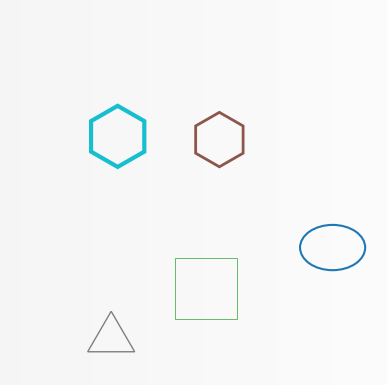[{"shape": "oval", "thickness": 1.5, "radius": 0.42, "center": [0.858, 0.357]}, {"shape": "square", "thickness": 0.5, "radius": 0.39, "center": [0.532, 0.25]}, {"shape": "hexagon", "thickness": 2, "radius": 0.35, "center": [0.566, 0.637]}, {"shape": "triangle", "thickness": 1, "radius": 0.35, "center": [0.287, 0.121]}, {"shape": "hexagon", "thickness": 3, "radius": 0.4, "center": [0.304, 0.646]}]